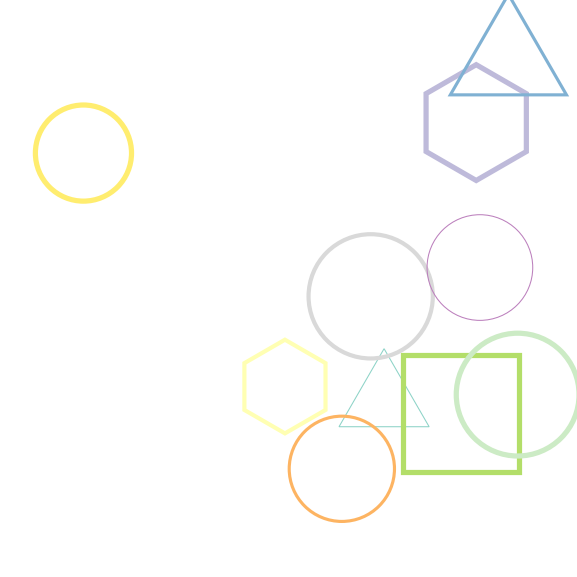[{"shape": "triangle", "thickness": 0.5, "radius": 0.45, "center": [0.665, 0.305]}, {"shape": "hexagon", "thickness": 2, "radius": 0.41, "center": [0.493, 0.33]}, {"shape": "hexagon", "thickness": 2.5, "radius": 0.5, "center": [0.825, 0.787]}, {"shape": "triangle", "thickness": 1.5, "radius": 0.58, "center": [0.88, 0.893]}, {"shape": "circle", "thickness": 1.5, "radius": 0.46, "center": [0.592, 0.187]}, {"shape": "square", "thickness": 2.5, "radius": 0.5, "center": [0.798, 0.283]}, {"shape": "circle", "thickness": 2, "radius": 0.54, "center": [0.642, 0.486]}, {"shape": "circle", "thickness": 0.5, "radius": 0.46, "center": [0.831, 0.536]}, {"shape": "circle", "thickness": 2.5, "radius": 0.53, "center": [0.896, 0.316]}, {"shape": "circle", "thickness": 2.5, "radius": 0.42, "center": [0.145, 0.734]}]